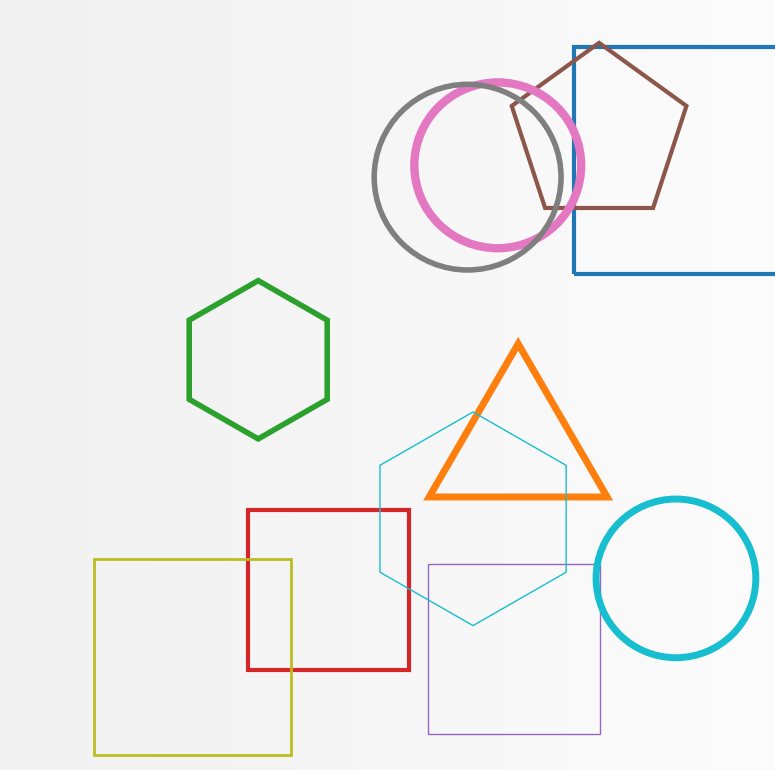[{"shape": "square", "thickness": 1.5, "radius": 0.74, "center": [0.889, 0.791]}, {"shape": "triangle", "thickness": 2.5, "radius": 0.66, "center": [0.669, 0.421]}, {"shape": "hexagon", "thickness": 2, "radius": 0.51, "center": [0.333, 0.533]}, {"shape": "square", "thickness": 1.5, "radius": 0.52, "center": [0.424, 0.234]}, {"shape": "square", "thickness": 0.5, "radius": 0.55, "center": [0.663, 0.157]}, {"shape": "pentagon", "thickness": 1.5, "radius": 0.59, "center": [0.773, 0.826]}, {"shape": "circle", "thickness": 3, "radius": 0.54, "center": [0.642, 0.785]}, {"shape": "circle", "thickness": 2, "radius": 0.6, "center": [0.603, 0.77]}, {"shape": "square", "thickness": 1, "radius": 0.64, "center": [0.248, 0.146]}, {"shape": "circle", "thickness": 2.5, "radius": 0.52, "center": [0.872, 0.249]}, {"shape": "hexagon", "thickness": 0.5, "radius": 0.69, "center": [0.61, 0.326]}]